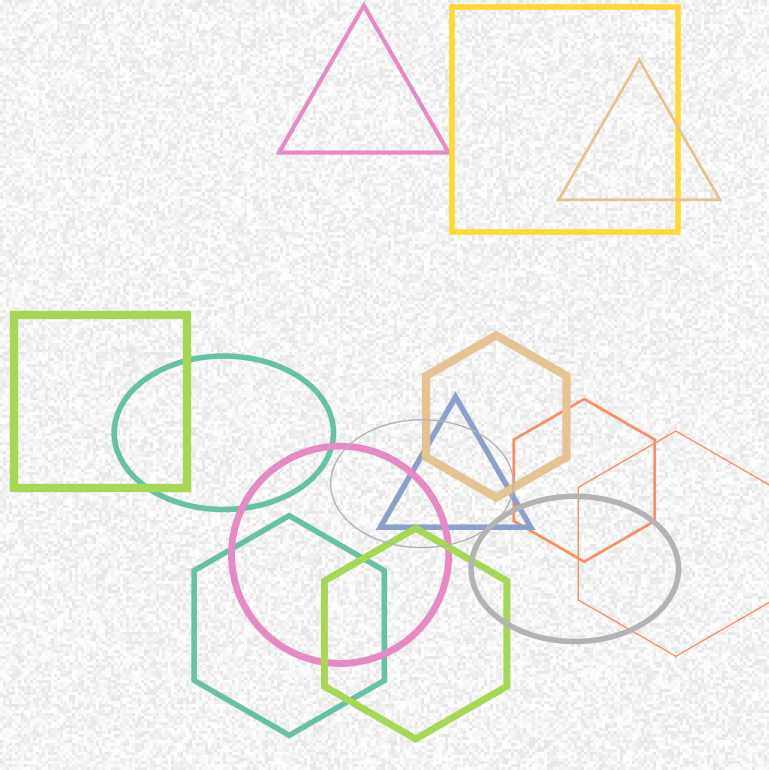[{"shape": "oval", "thickness": 2, "radius": 0.71, "center": [0.291, 0.438]}, {"shape": "hexagon", "thickness": 2, "radius": 0.71, "center": [0.376, 0.188]}, {"shape": "hexagon", "thickness": 1, "radius": 0.53, "center": [0.759, 0.376]}, {"shape": "hexagon", "thickness": 0.5, "radius": 0.73, "center": [0.878, 0.294]}, {"shape": "triangle", "thickness": 2, "radius": 0.56, "center": [0.592, 0.372]}, {"shape": "triangle", "thickness": 1.5, "radius": 0.64, "center": [0.472, 0.865]}, {"shape": "circle", "thickness": 2.5, "radius": 0.71, "center": [0.442, 0.279]}, {"shape": "square", "thickness": 3, "radius": 0.56, "center": [0.131, 0.478]}, {"shape": "hexagon", "thickness": 2.5, "radius": 0.68, "center": [0.54, 0.177]}, {"shape": "square", "thickness": 2, "radius": 0.73, "center": [0.734, 0.845]}, {"shape": "triangle", "thickness": 1, "radius": 0.6, "center": [0.83, 0.801]}, {"shape": "hexagon", "thickness": 3, "radius": 0.53, "center": [0.644, 0.459]}, {"shape": "oval", "thickness": 2, "radius": 0.67, "center": [0.747, 0.261]}, {"shape": "oval", "thickness": 0.5, "radius": 0.59, "center": [0.548, 0.372]}]